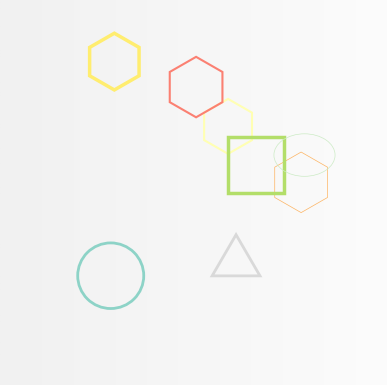[{"shape": "circle", "thickness": 2, "radius": 0.43, "center": [0.286, 0.284]}, {"shape": "hexagon", "thickness": 1.5, "radius": 0.36, "center": [0.589, 0.672]}, {"shape": "hexagon", "thickness": 1.5, "radius": 0.39, "center": [0.506, 0.774]}, {"shape": "hexagon", "thickness": 0.5, "radius": 0.39, "center": [0.777, 0.526]}, {"shape": "square", "thickness": 2.5, "radius": 0.36, "center": [0.661, 0.57]}, {"shape": "triangle", "thickness": 2, "radius": 0.36, "center": [0.609, 0.319]}, {"shape": "oval", "thickness": 0.5, "radius": 0.39, "center": [0.786, 0.597]}, {"shape": "hexagon", "thickness": 2.5, "radius": 0.37, "center": [0.295, 0.84]}]